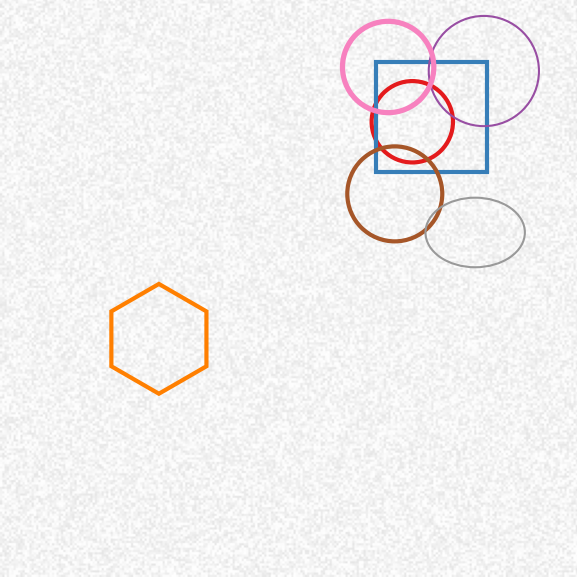[{"shape": "circle", "thickness": 2, "radius": 0.35, "center": [0.714, 0.788]}, {"shape": "square", "thickness": 2, "radius": 0.48, "center": [0.747, 0.797]}, {"shape": "circle", "thickness": 1, "radius": 0.48, "center": [0.838, 0.876]}, {"shape": "hexagon", "thickness": 2, "radius": 0.48, "center": [0.275, 0.412]}, {"shape": "circle", "thickness": 2, "radius": 0.41, "center": [0.684, 0.663]}, {"shape": "circle", "thickness": 2.5, "radius": 0.4, "center": [0.672, 0.883]}, {"shape": "oval", "thickness": 1, "radius": 0.43, "center": [0.823, 0.597]}]